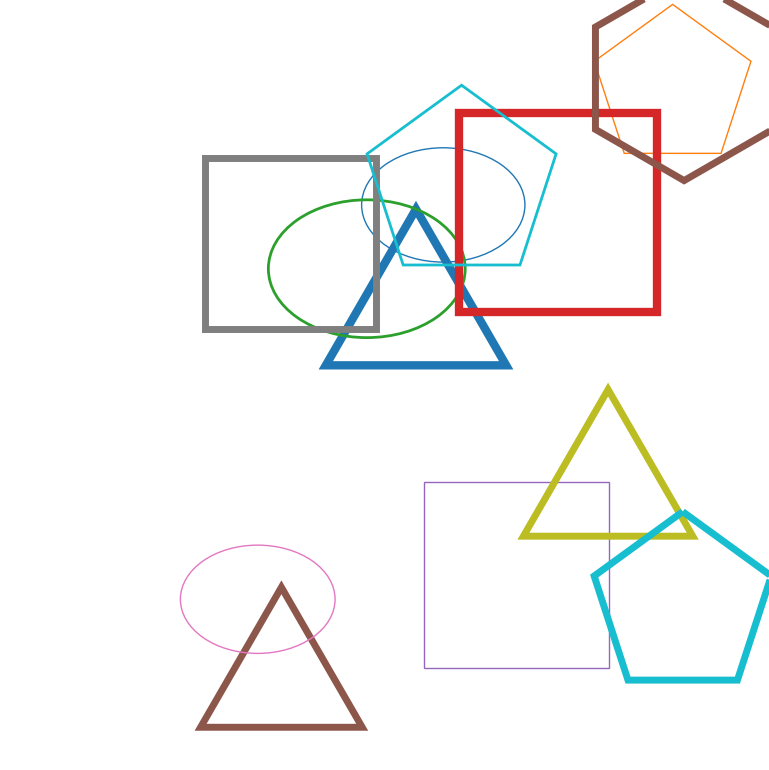[{"shape": "oval", "thickness": 0.5, "radius": 0.53, "center": [0.576, 0.734]}, {"shape": "triangle", "thickness": 3, "radius": 0.68, "center": [0.54, 0.593]}, {"shape": "pentagon", "thickness": 0.5, "radius": 0.53, "center": [0.874, 0.887]}, {"shape": "oval", "thickness": 1, "radius": 0.64, "center": [0.476, 0.651]}, {"shape": "square", "thickness": 3, "radius": 0.64, "center": [0.725, 0.724]}, {"shape": "square", "thickness": 0.5, "radius": 0.6, "center": [0.67, 0.253]}, {"shape": "triangle", "thickness": 2.5, "radius": 0.61, "center": [0.365, 0.116]}, {"shape": "hexagon", "thickness": 2.5, "radius": 0.66, "center": [0.888, 0.898]}, {"shape": "oval", "thickness": 0.5, "radius": 0.5, "center": [0.335, 0.222]}, {"shape": "square", "thickness": 2.5, "radius": 0.56, "center": [0.377, 0.684]}, {"shape": "triangle", "thickness": 2.5, "radius": 0.63, "center": [0.79, 0.367]}, {"shape": "pentagon", "thickness": 1, "radius": 0.65, "center": [0.599, 0.76]}, {"shape": "pentagon", "thickness": 2.5, "radius": 0.6, "center": [0.887, 0.215]}]